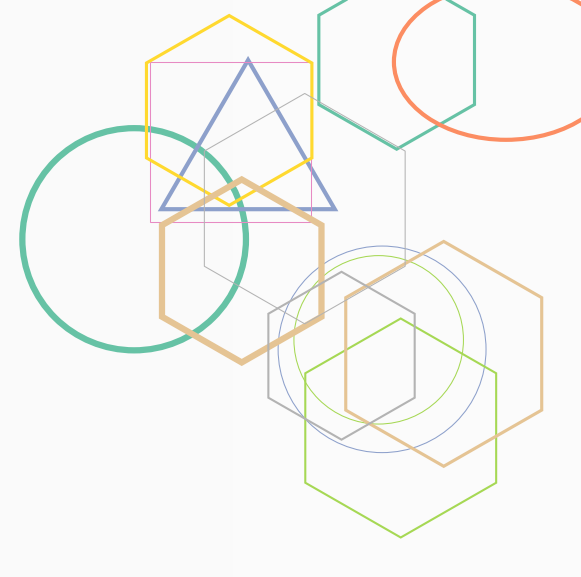[{"shape": "hexagon", "thickness": 1.5, "radius": 0.77, "center": [0.682, 0.895]}, {"shape": "circle", "thickness": 3, "radius": 0.96, "center": [0.231, 0.585]}, {"shape": "oval", "thickness": 2, "radius": 0.96, "center": [0.871, 0.892]}, {"shape": "circle", "thickness": 0.5, "radius": 0.89, "center": [0.657, 0.394]}, {"shape": "triangle", "thickness": 2, "radius": 0.86, "center": [0.427, 0.723]}, {"shape": "square", "thickness": 0.5, "radius": 0.69, "center": [0.397, 0.753]}, {"shape": "hexagon", "thickness": 1, "radius": 0.95, "center": [0.689, 0.258]}, {"shape": "circle", "thickness": 0.5, "radius": 0.73, "center": [0.652, 0.411]}, {"shape": "hexagon", "thickness": 1.5, "radius": 0.82, "center": [0.394, 0.808]}, {"shape": "hexagon", "thickness": 1.5, "radius": 0.97, "center": [0.763, 0.386]}, {"shape": "hexagon", "thickness": 3, "radius": 0.79, "center": [0.416, 0.53]}, {"shape": "hexagon", "thickness": 0.5, "radius": 1.0, "center": [0.524, 0.638]}, {"shape": "hexagon", "thickness": 1, "radius": 0.73, "center": [0.588, 0.383]}]